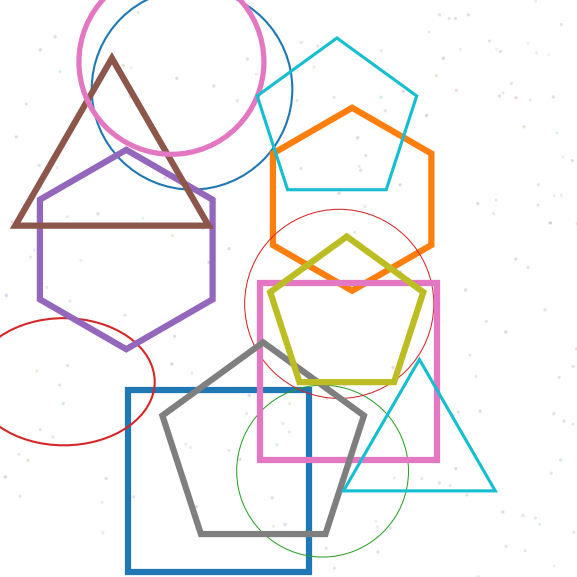[{"shape": "circle", "thickness": 1, "radius": 0.87, "center": [0.333, 0.845]}, {"shape": "square", "thickness": 3, "radius": 0.79, "center": [0.378, 0.166]}, {"shape": "hexagon", "thickness": 3, "radius": 0.79, "center": [0.61, 0.654]}, {"shape": "circle", "thickness": 0.5, "radius": 0.74, "center": [0.559, 0.183]}, {"shape": "oval", "thickness": 1, "radius": 0.79, "center": [0.111, 0.338]}, {"shape": "circle", "thickness": 0.5, "radius": 0.82, "center": [0.587, 0.473]}, {"shape": "hexagon", "thickness": 3, "radius": 0.86, "center": [0.219, 0.567]}, {"shape": "triangle", "thickness": 3, "radius": 0.97, "center": [0.194, 0.705]}, {"shape": "circle", "thickness": 2.5, "radius": 0.8, "center": [0.297, 0.892]}, {"shape": "square", "thickness": 3, "radius": 0.77, "center": [0.604, 0.356]}, {"shape": "pentagon", "thickness": 3, "radius": 0.92, "center": [0.456, 0.223]}, {"shape": "pentagon", "thickness": 3, "radius": 0.7, "center": [0.6, 0.45]}, {"shape": "triangle", "thickness": 1.5, "radius": 0.76, "center": [0.726, 0.225]}, {"shape": "pentagon", "thickness": 1.5, "radius": 0.73, "center": [0.583, 0.788]}]